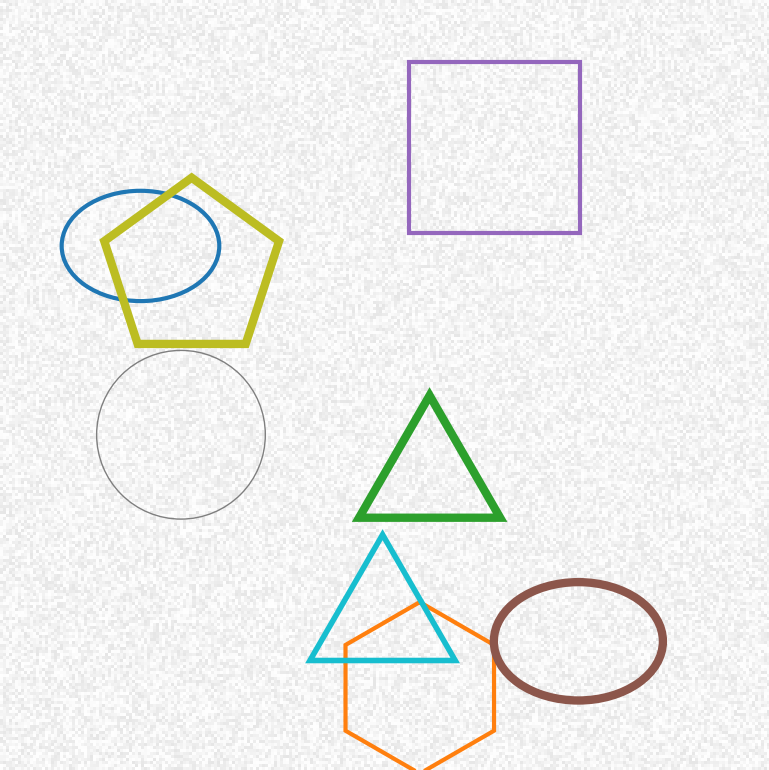[{"shape": "oval", "thickness": 1.5, "radius": 0.51, "center": [0.182, 0.681]}, {"shape": "hexagon", "thickness": 1.5, "radius": 0.56, "center": [0.545, 0.107]}, {"shape": "triangle", "thickness": 3, "radius": 0.53, "center": [0.558, 0.381]}, {"shape": "square", "thickness": 1.5, "radius": 0.56, "center": [0.642, 0.809]}, {"shape": "oval", "thickness": 3, "radius": 0.55, "center": [0.751, 0.167]}, {"shape": "circle", "thickness": 0.5, "radius": 0.55, "center": [0.235, 0.435]}, {"shape": "pentagon", "thickness": 3, "radius": 0.6, "center": [0.249, 0.65]}, {"shape": "triangle", "thickness": 2, "radius": 0.54, "center": [0.497, 0.197]}]